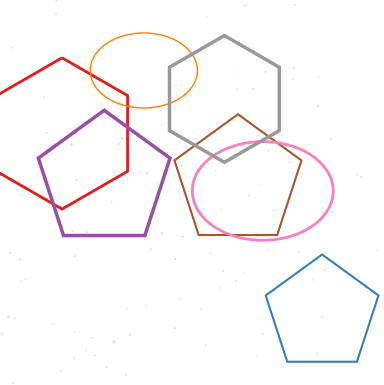[{"shape": "hexagon", "thickness": 2, "radius": 0.98, "center": [0.161, 0.653]}, {"shape": "pentagon", "thickness": 1.5, "radius": 0.77, "center": [0.837, 0.185]}, {"shape": "pentagon", "thickness": 2.5, "radius": 0.9, "center": [0.271, 0.534]}, {"shape": "oval", "thickness": 1, "radius": 0.7, "center": [0.374, 0.817]}, {"shape": "pentagon", "thickness": 1.5, "radius": 0.87, "center": [0.618, 0.53]}, {"shape": "oval", "thickness": 2, "radius": 0.92, "center": [0.682, 0.504]}, {"shape": "hexagon", "thickness": 2.5, "radius": 0.82, "center": [0.583, 0.743]}]